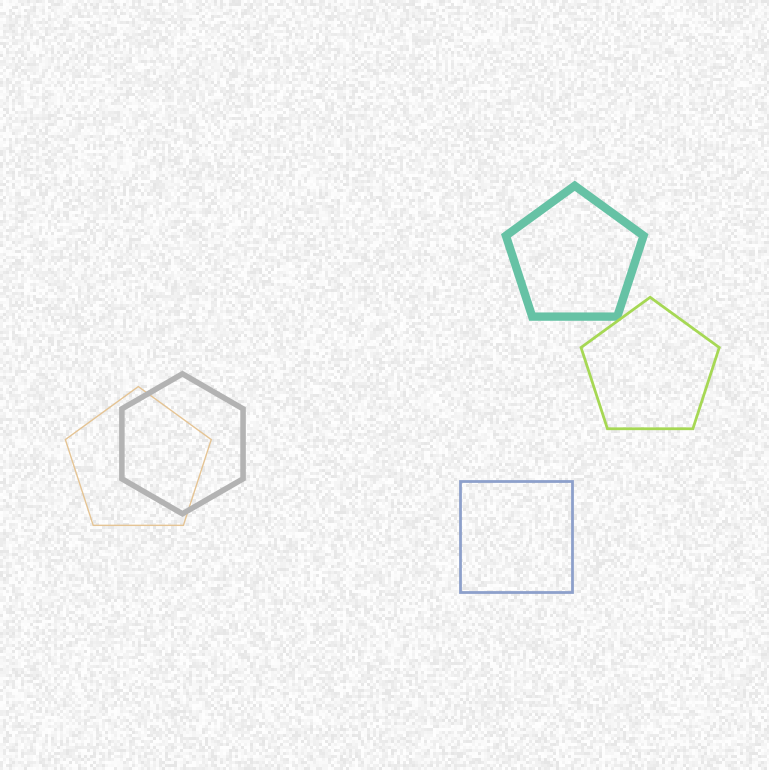[{"shape": "pentagon", "thickness": 3, "radius": 0.47, "center": [0.746, 0.665]}, {"shape": "square", "thickness": 1, "radius": 0.36, "center": [0.671, 0.303]}, {"shape": "pentagon", "thickness": 1, "radius": 0.47, "center": [0.844, 0.52]}, {"shape": "pentagon", "thickness": 0.5, "radius": 0.5, "center": [0.18, 0.398]}, {"shape": "hexagon", "thickness": 2, "radius": 0.45, "center": [0.237, 0.424]}]